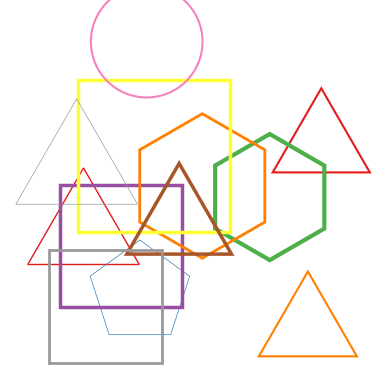[{"shape": "triangle", "thickness": 1, "radius": 0.84, "center": [0.217, 0.397]}, {"shape": "triangle", "thickness": 1.5, "radius": 0.73, "center": [0.834, 0.625]}, {"shape": "pentagon", "thickness": 0.5, "radius": 0.68, "center": [0.363, 0.241]}, {"shape": "hexagon", "thickness": 3, "radius": 0.82, "center": [0.701, 0.488]}, {"shape": "square", "thickness": 2.5, "radius": 0.79, "center": [0.313, 0.361]}, {"shape": "hexagon", "thickness": 2, "radius": 0.94, "center": [0.525, 0.517]}, {"shape": "triangle", "thickness": 1.5, "radius": 0.74, "center": [0.8, 0.148]}, {"shape": "square", "thickness": 2.5, "radius": 0.99, "center": [0.401, 0.595]}, {"shape": "triangle", "thickness": 2.5, "radius": 0.79, "center": [0.465, 0.419]}, {"shape": "circle", "thickness": 1.5, "radius": 0.73, "center": [0.381, 0.892]}, {"shape": "triangle", "thickness": 0.5, "radius": 0.91, "center": [0.199, 0.561]}, {"shape": "square", "thickness": 2, "radius": 0.73, "center": [0.274, 0.203]}]